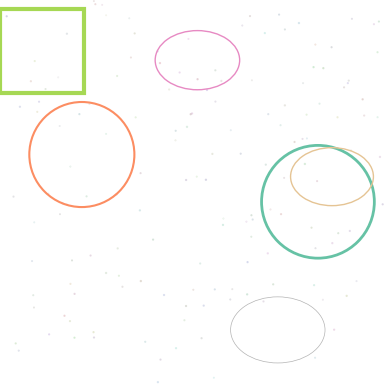[{"shape": "circle", "thickness": 2, "radius": 0.73, "center": [0.826, 0.476]}, {"shape": "circle", "thickness": 1.5, "radius": 0.68, "center": [0.213, 0.599]}, {"shape": "oval", "thickness": 1, "radius": 0.55, "center": [0.513, 0.844]}, {"shape": "square", "thickness": 3, "radius": 0.55, "center": [0.108, 0.868]}, {"shape": "oval", "thickness": 1, "radius": 0.54, "center": [0.862, 0.541]}, {"shape": "oval", "thickness": 0.5, "radius": 0.61, "center": [0.722, 0.143]}]